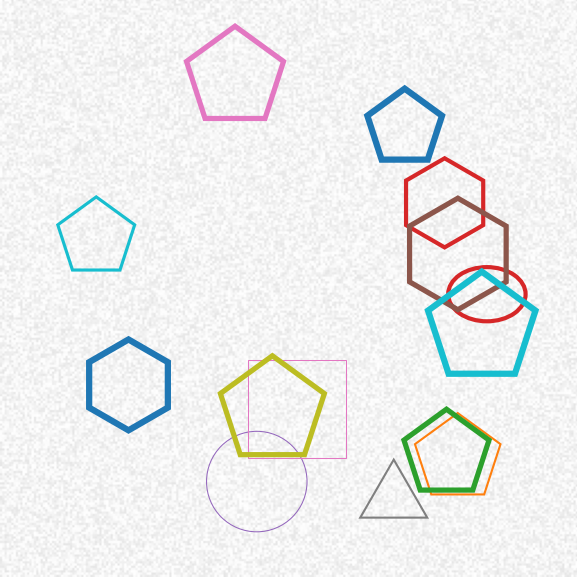[{"shape": "pentagon", "thickness": 3, "radius": 0.34, "center": [0.701, 0.778]}, {"shape": "hexagon", "thickness": 3, "radius": 0.39, "center": [0.223, 0.333]}, {"shape": "pentagon", "thickness": 1, "radius": 0.39, "center": [0.793, 0.206]}, {"shape": "pentagon", "thickness": 2.5, "radius": 0.39, "center": [0.773, 0.213]}, {"shape": "oval", "thickness": 2, "radius": 0.34, "center": [0.843, 0.49]}, {"shape": "hexagon", "thickness": 2, "radius": 0.39, "center": [0.77, 0.648]}, {"shape": "circle", "thickness": 0.5, "radius": 0.44, "center": [0.445, 0.165]}, {"shape": "hexagon", "thickness": 2.5, "radius": 0.48, "center": [0.793, 0.559]}, {"shape": "pentagon", "thickness": 2.5, "radius": 0.44, "center": [0.407, 0.865]}, {"shape": "square", "thickness": 0.5, "radius": 0.43, "center": [0.515, 0.291]}, {"shape": "triangle", "thickness": 1, "radius": 0.33, "center": [0.682, 0.136]}, {"shape": "pentagon", "thickness": 2.5, "radius": 0.47, "center": [0.472, 0.288]}, {"shape": "pentagon", "thickness": 3, "radius": 0.49, "center": [0.834, 0.431]}, {"shape": "pentagon", "thickness": 1.5, "radius": 0.35, "center": [0.167, 0.588]}]